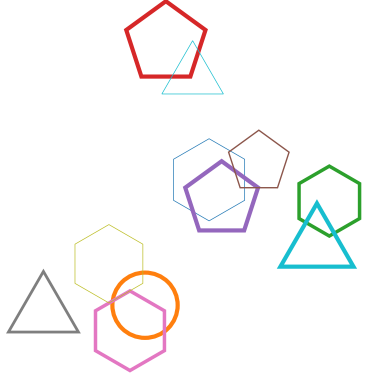[{"shape": "hexagon", "thickness": 0.5, "radius": 0.53, "center": [0.543, 0.533]}, {"shape": "circle", "thickness": 3, "radius": 0.42, "center": [0.377, 0.207]}, {"shape": "hexagon", "thickness": 2.5, "radius": 0.45, "center": [0.855, 0.478]}, {"shape": "pentagon", "thickness": 3, "radius": 0.54, "center": [0.431, 0.889]}, {"shape": "pentagon", "thickness": 3, "radius": 0.5, "center": [0.576, 0.482]}, {"shape": "pentagon", "thickness": 1, "radius": 0.41, "center": [0.672, 0.579]}, {"shape": "hexagon", "thickness": 2.5, "radius": 0.52, "center": [0.338, 0.141]}, {"shape": "triangle", "thickness": 2, "radius": 0.52, "center": [0.113, 0.19]}, {"shape": "hexagon", "thickness": 0.5, "radius": 0.51, "center": [0.283, 0.315]}, {"shape": "triangle", "thickness": 0.5, "radius": 0.46, "center": [0.5, 0.802]}, {"shape": "triangle", "thickness": 3, "radius": 0.55, "center": [0.823, 0.362]}]